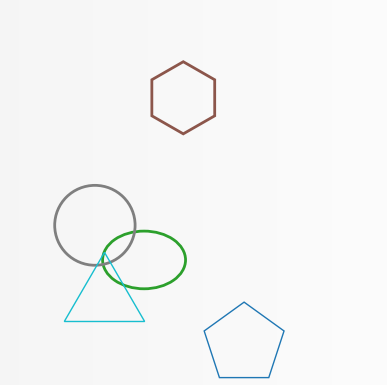[{"shape": "pentagon", "thickness": 1, "radius": 0.54, "center": [0.63, 0.107]}, {"shape": "oval", "thickness": 2, "radius": 0.54, "center": [0.372, 0.325]}, {"shape": "hexagon", "thickness": 2, "radius": 0.47, "center": [0.473, 0.746]}, {"shape": "circle", "thickness": 2, "radius": 0.52, "center": [0.245, 0.415]}, {"shape": "triangle", "thickness": 1, "radius": 0.6, "center": [0.27, 0.225]}]